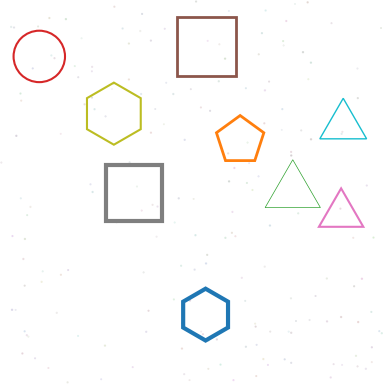[{"shape": "hexagon", "thickness": 3, "radius": 0.34, "center": [0.534, 0.183]}, {"shape": "pentagon", "thickness": 2, "radius": 0.32, "center": [0.624, 0.635]}, {"shape": "triangle", "thickness": 0.5, "radius": 0.41, "center": [0.76, 0.502]}, {"shape": "circle", "thickness": 1.5, "radius": 0.33, "center": [0.102, 0.853]}, {"shape": "square", "thickness": 2, "radius": 0.38, "center": [0.536, 0.879]}, {"shape": "triangle", "thickness": 1.5, "radius": 0.33, "center": [0.886, 0.444]}, {"shape": "square", "thickness": 3, "radius": 0.36, "center": [0.349, 0.498]}, {"shape": "hexagon", "thickness": 1.5, "radius": 0.4, "center": [0.296, 0.705]}, {"shape": "triangle", "thickness": 1, "radius": 0.35, "center": [0.891, 0.674]}]